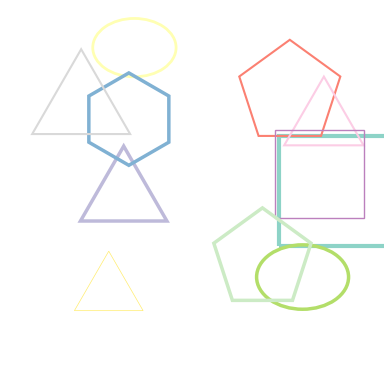[{"shape": "square", "thickness": 3, "radius": 0.71, "center": [0.867, 0.504]}, {"shape": "oval", "thickness": 2, "radius": 0.54, "center": [0.349, 0.876]}, {"shape": "triangle", "thickness": 2.5, "radius": 0.65, "center": [0.321, 0.491]}, {"shape": "pentagon", "thickness": 1.5, "radius": 0.69, "center": [0.753, 0.759]}, {"shape": "hexagon", "thickness": 2.5, "radius": 0.6, "center": [0.335, 0.691]}, {"shape": "oval", "thickness": 2.5, "radius": 0.6, "center": [0.786, 0.28]}, {"shape": "triangle", "thickness": 1.5, "radius": 0.6, "center": [0.841, 0.682]}, {"shape": "triangle", "thickness": 1.5, "radius": 0.73, "center": [0.211, 0.725]}, {"shape": "square", "thickness": 1, "radius": 0.57, "center": [0.829, 0.548]}, {"shape": "pentagon", "thickness": 2.5, "radius": 0.66, "center": [0.682, 0.327]}, {"shape": "triangle", "thickness": 0.5, "radius": 0.52, "center": [0.282, 0.245]}]